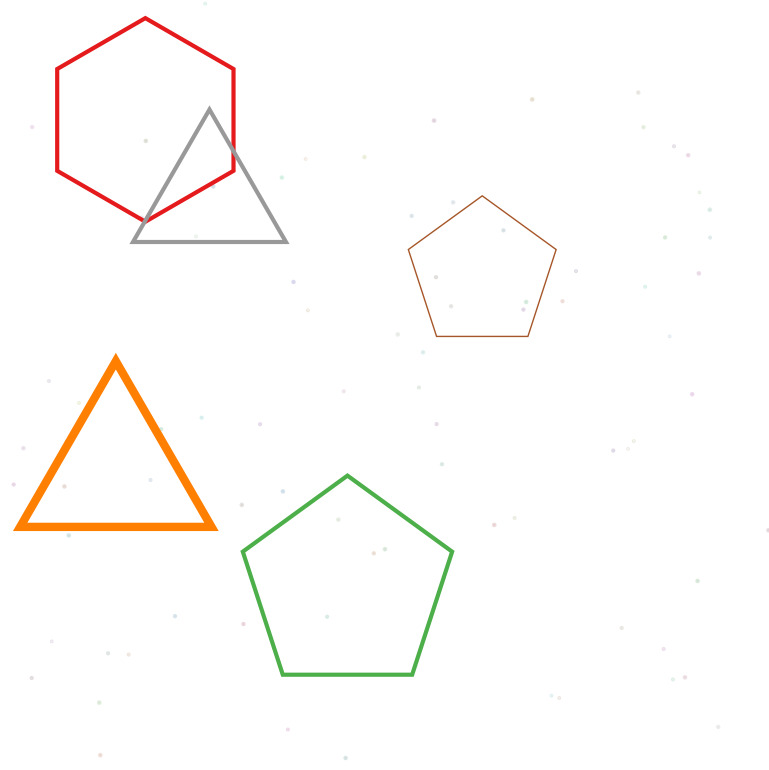[{"shape": "hexagon", "thickness": 1.5, "radius": 0.66, "center": [0.189, 0.844]}, {"shape": "pentagon", "thickness": 1.5, "radius": 0.71, "center": [0.451, 0.239]}, {"shape": "triangle", "thickness": 3, "radius": 0.72, "center": [0.15, 0.387]}, {"shape": "pentagon", "thickness": 0.5, "radius": 0.5, "center": [0.626, 0.645]}, {"shape": "triangle", "thickness": 1.5, "radius": 0.57, "center": [0.272, 0.743]}]